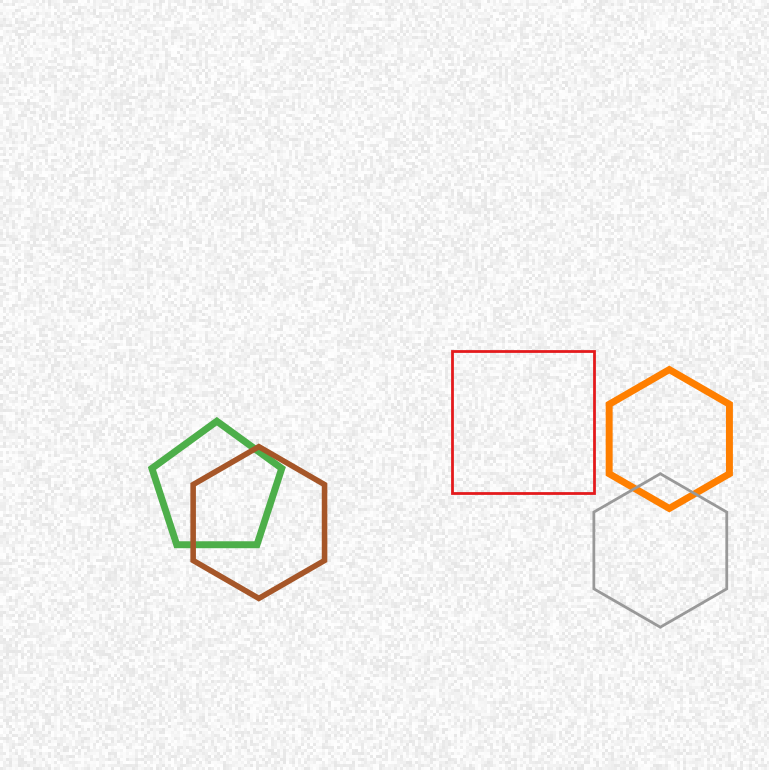[{"shape": "square", "thickness": 1, "radius": 0.46, "center": [0.68, 0.452]}, {"shape": "pentagon", "thickness": 2.5, "radius": 0.44, "center": [0.282, 0.364]}, {"shape": "hexagon", "thickness": 2.5, "radius": 0.45, "center": [0.869, 0.43]}, {"shape": "hexagon", "thickness": 2, "radius": 0.49, "center": [0.336, 0.321]}, {"shape": "hexagon", "thickness": 1, "radius": 0.5, "center": [0.858, 0.285]}]